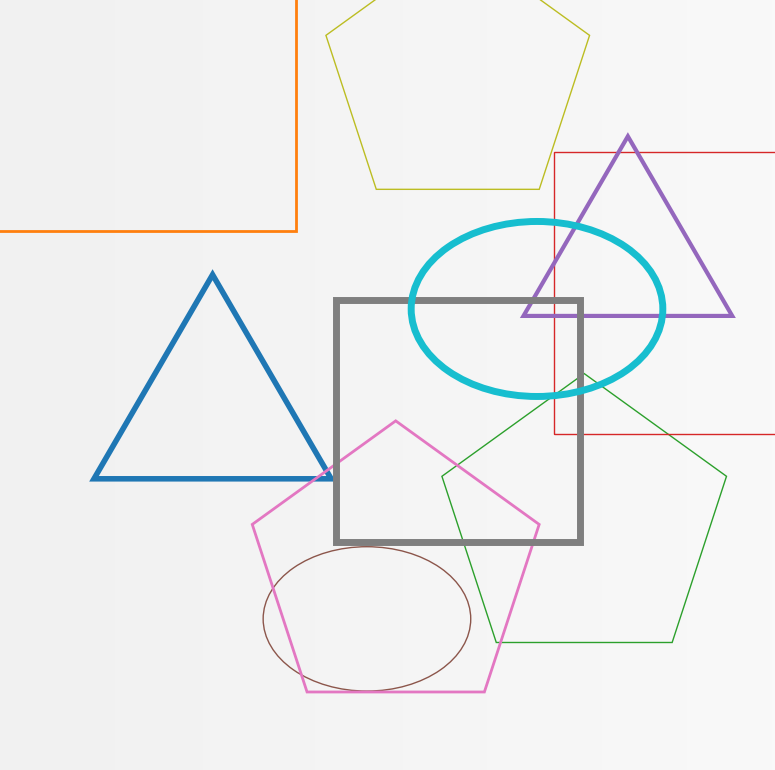[{"shape": "triangle", "thickness": 2, "radius": 0.88, "center": [0.274, 0.467]}, {"shape": "square", "thickness": 1, "radius": 0.98, "center": [0.187, 0.895]}, {"shape": "pentagon", "thickness": 0.5, "radius": 0.97, "center": [0.754, 0.322]}, {"shape": "square", "thickness": 0.5, "radius": 0.91, "center": [0.898, 0.619]}, {"shape": "triangle", "thickness": 1.5, "radius": 0.78, "center": [0.81, 0.667]}, {"shape": "oval", "thickness": 0.5, "radius": 0.67, "center": [0.473, 0.196]}, {"shape": "pentagon", "thickness": 1, "radius": 0.97, "center": [0.511, 0.259]}, {"shape": "square", "thickness": 2.5, "radius": 0.79, "center": [0.591, 0.453]}, {"shape": "pentagon", "thickness": 0.5, "radius": 0.89, "center": [0.591, 0.899]}, {"shape": "oval", "thickness": 2.5, "radius": 0.81, "center": [0.693, 0.599]}]